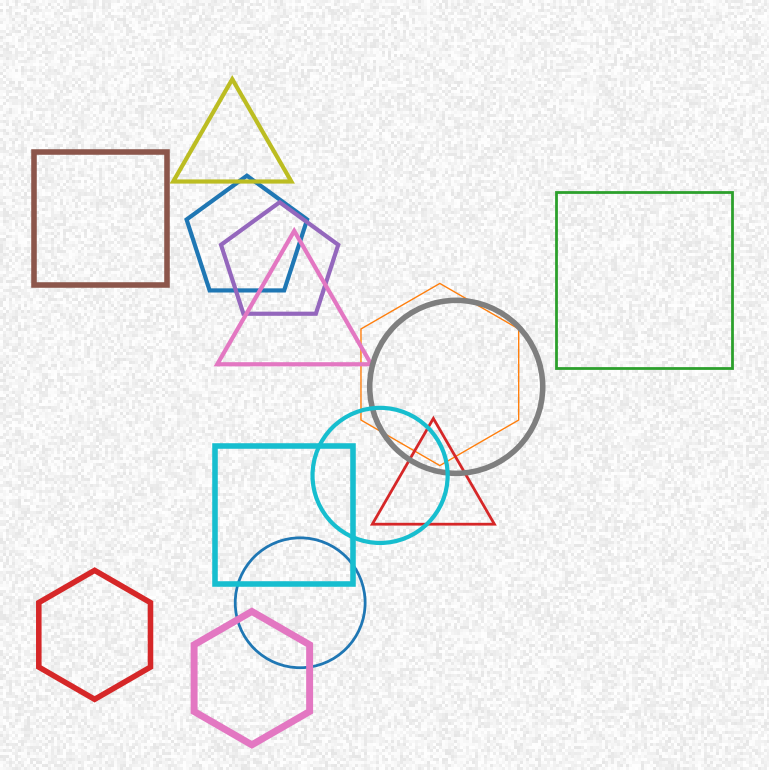[{"shape": "circle", "thickness": 1, "radius": 0.42, "center": [0.39, 0.217]}, {"shape": "pentagon", "thickness": 1.5, "radius": 0.41, "center": [0.321, 0.689]}, {"shape": "hexagon", "thickness": 0.5, "radius": 0.59, "center": [0.571, 0.514]}, {"shape": "square", "thickness": 1, "radius": 0.57, "center": [0.836, 0.636]}, {"shape": "triangle", "thickness": 1, "radius": 0.46, "center": [0.563, 0.365]}, {"shape": "hexagon", "thickness": 2, "radius": 0.42, "center": [0.123, 0.176]}, {"shape": "pentagon", "thickness": 1.5, "radius": 0.4, "center": [0.363, 0.657]}, {"shape": "square", "thickness": 2, "radius": 0.43, "center": [0.131, 0.716]}, {"shape": "triangle", "thickness": 1.5, "radius": 0.58, "center": [0.382, 0.585]}, {"shape": "hexagon", "thickness": 2.5, "radius": 0.43, "center": [0.327, 0.119]}, {"shape": "circle", "thickness": 2, "radius": 0.56, "center": [0.592, 0.498]}, {"shape": "triangle", "thickness": 1.5, "radius": 0.44, "center": [0.302, 0.809]}, {"shape": "circle", "thickness": 1.5, "radius": 0.44, "center": [0.494, 0.383]}, {"shape": "square", "thickness": 2, "radius": 0.45, "center": [0.369, 0.331]}]